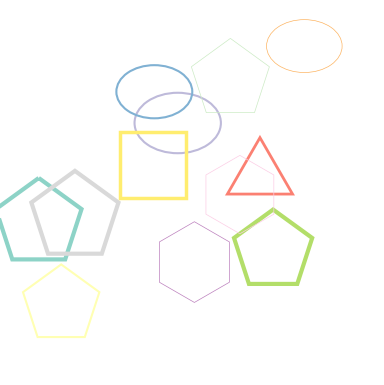[{"shape": "pentagon", "thickness": 3, "radius": 0.58, "center": [0.101, 0.421]}, {"shape": "pentagon", "thickness": 1.5, "radius": 0.52, "center": [0.159, 0.209]}, {"shape": "oval", "thickness": 1.5, "radius": 0.56, "center": [0.462, 0.681]}, {"shape": "triangle", "thickness": 2, "radius": 0.49, "center": [0.675, 0.545]}, {"shape": "oval", "thickness": 1.5, "radius": 0.49, "center": [0.401, 0.762]}, {"shape": "oval", "thickness": 0.5, "radius": 0.49, "center": [0.79, 0.88]}, {"shape": "pentagon", "thickness": 3, "radius": 0.53, "center": [0.709, 0.349]}, {"shape": "hexagon", "thickness": 0.5, "radius": 0.51, "center": [0.623, 0.495]}, {"shape": "pentagon", "thickness": 3, "radius": 0.59, "center": [0.195, 0.437]}, {"shape": "hexagon", "thickness": 0.5, "radius": 0.52, "center": [0.505, 0.319]}, {"shape": "pentagon", "thickness": 0.5, "radius": 0.53, "center": [0.598, 0.794]}, {"shape": "square", "thickness": 2.5, "radius": 0.43, "center": [0.398, 0.572]}]